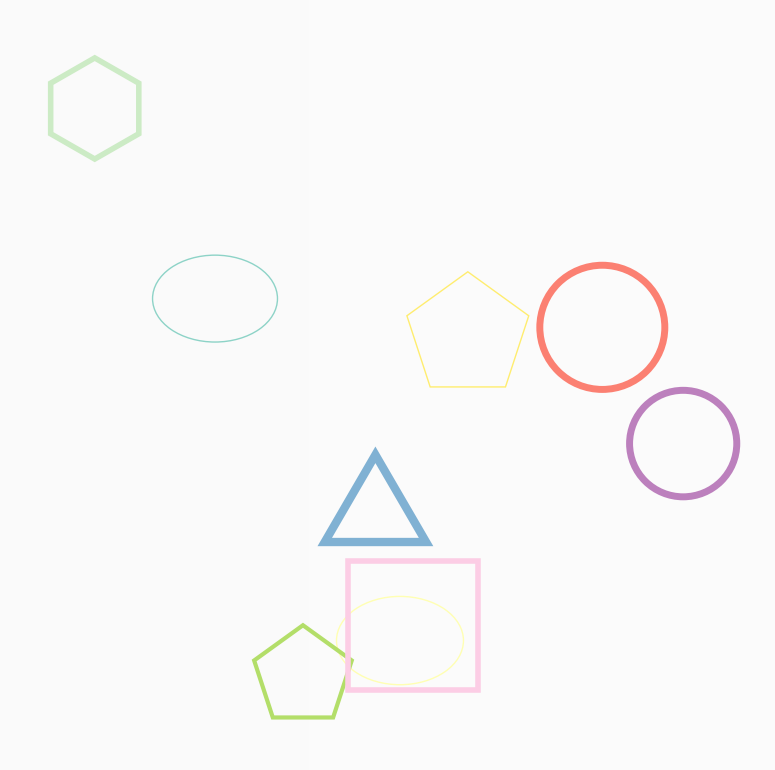[{"shape": "oval", "thickness": 0.5, "radius": 0.4, "center": [0.277, 0.612]}, {"shape": "oval", "thickness": 0.5, "radius": 0.41, "center": [0.516, 0.168]}, {"shape": "circle", "thickness": 2.5, "radius": 0.4, "center": [0.777, 0.575]}, {"shape": "triangle", "thickness": 3, "radius": 0.38, "center": [0.484, 0.334]}, {"shape": "pentagon", "thickness": 1.5, "radius": 0.33, "center": [0.391, 0.122]}, {"shape": "square", "thickness": 2, "radius": 0.42, "center": [0.533, 0.187]}, {"shape": "circle", "thickness": 2.5, "radius": 0.35, "center": [0.882, 0.424]}, {"shape": "hexagon", "thickness": 2, "radius": 0.33, "center": [0.122, 0.859]}, {"shape": "pentagon", "thickness": 0.5, "radius": 0.41, "center": [0.604, 0.564]}]